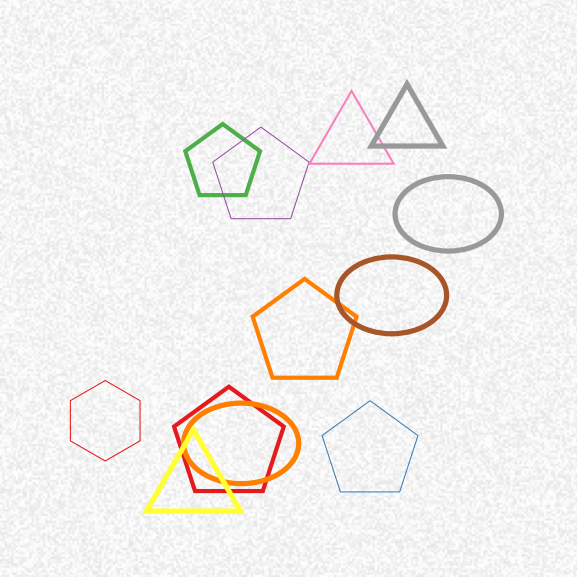[{"shape": "hexagon", "thickness": 0.5, "radius": 0.35, "center": [0.182, 0.271]}, {"shape": "pentagon", "thickness": 2, "radius": 0.5, "center": [0.396, 0.23]}, {"shape": "pentagon", "thickness": 0.5, "radius": 0.44, "center": [0.641, 0.218]}, {"shape": "pentagon", "thickness": 2, "radius": 0.34, "center": [0.386, 0.716]}, {"shape": "pentagon", "thickness": 0.5, "radius": 0.44, "center": [0.452, 0.691]}, {"shape": "oval", "thickness": 2.5, "radius": 0.5, "center": [0.418, 0.231]}, {"shape": "pentagon", "thickness": 2, "radius": 0.47, "center": [0.527, 0.422]}, {"shape": "triangle", "thickness": 2.5, "radius": 0.47, "center": [0.335, 0.161]}, {"shape": "oval", "thickness": 2.5, "radius": 0.48, "center": [0.678, 0.488]}, {"shape": "triangle", "thickness": 1, "radius": 0.42, "center": [0.609, 0.758]}, {"shape": "oval", "thickness": 2.5, "radius": 0.46, "center": [0.776, 0.629]}, {"shape": "triangle", "thickness": 2.5, "radius": 0.36, "center": [0.705, 0.782]}]